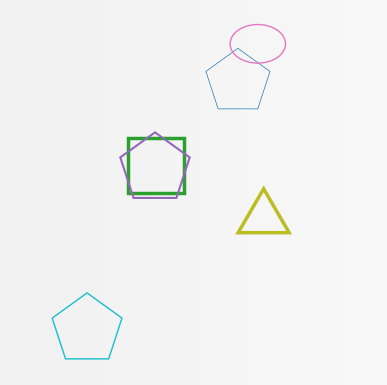[{"shape": "pentagon", "thickness": 0.5, "radius": 0.43, "center": [0.614, 0.788]}, {"shape": "square", "thickness": 2.5, "radius": 0.36, "center": [0.403, 0.57]}, {"shape": "pentagon", "thickness": 1.5, "radius": 0.47, "center": [0.4, 0.562]}, {"shape": "oval", "thickness": 1, "radius": 0.36, "center": [0.665, 0.886]}, {"shape": "triangle", "thickness": 2.5, "radius": 0.38, "center": [0.68, 0.434]}, {"shape": "pentagon", "thickness": 1, "radius": 0.47, "center": [0.225, 0.144]}]